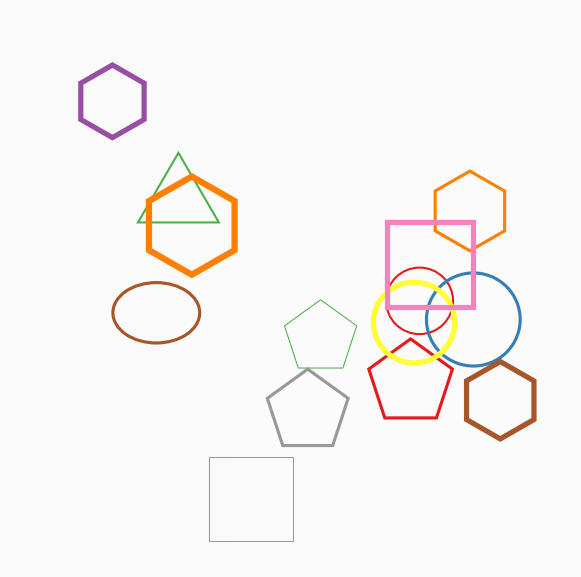[{"shape": "circle", "thickness": 1, "radius": 0.29, "center": [0.722, 0.478]}, {"shape": "pentagon", "thickness": 1.5, "radius": 0.38, "center": [0.706, 0.337]}, {"shape": "circle", "thickness": 1.5, "radius": 0.4, "center": [0.814, 0.446]}, {"shape": "pentagon", "thickness": 0.5, "radius": 0.33, "center": [0.552, 0.415]}, {"shape": "triangle", "thickness": 1, "radius": 0.4, "center": [0.307, 0.654]}, {"shape": "hexagon", "thickness": 2.5, "radius": 0.31, "center": [0.193, 0.824]}, {"shape": "hexagon", "thickness": 3, "radius": 0.43, "center": [0.33, 0.608]}, {"shape": "hexagon", "thickness": 1.5, "radius": 0.34, "center": [0.808, 0.634]}, {"shape": "circle", "thickness": 2.5, "radius": 0.35, "center": [0.712, 0.441]}, {"shape": "oval", "thickness": 1.5, "radius": 0.37, "center": [0.269, 0.457]}, {"shape": "hexagon", "thickness": 2.5, "radius": 0.33, "center": [0.861, 0.306]}, {"shape": "square", "thickness": 2.5, "radius": 0.37, "center": [0.74, 0.541]}, {"shape": "pentagon", "thickness": 1.5, "radius": 0.37, "center": [0.529, 0.287]}, {"shape": "square", "thickness": 0.5, "radius": 0.36, "center": [0.432, 0.135]}]